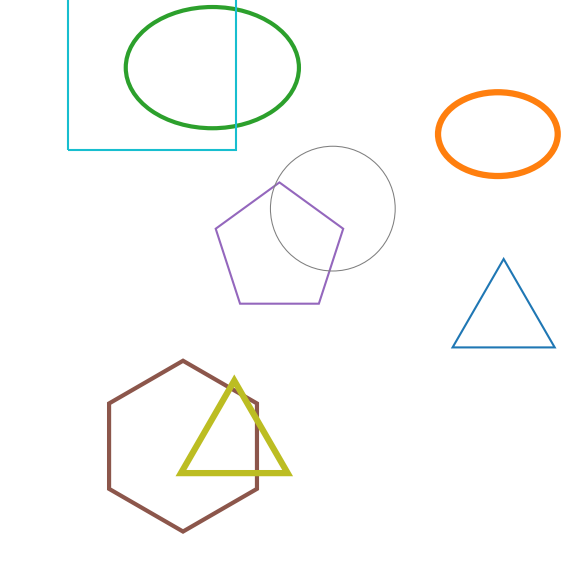[{"shape": "triangle", "thickness": 1, "radius": 0.51, "center": [0.872, 0.449]}, {"shape": "oval", "thickness": 3, "radius": 0.52, "center": [0.862, 0.767]}, {"shape": "oval", "thickness": 2, "radius": 0.75, "center": [0.368, 0.882]}, {"shape": "pentagon", "thickness": 1, "radius": 0.58, "center": [0.484, 0.567]}, {"shape": "hexagon", "thickness": 2, "radius": 0.74, "center": [0.317, 0.227]}, {"shape": "circle", "thickness": 0.5, "radius": 0.54, "center": [0.576, 0.638]}, {"shape": "triangle", "thickness": 3, "radius": 0.53, "center": [0.406, 0.233]}, {"shape": "square", "thickness": 1, "radius": 0.73, "center": [0.263, 0.884]}]